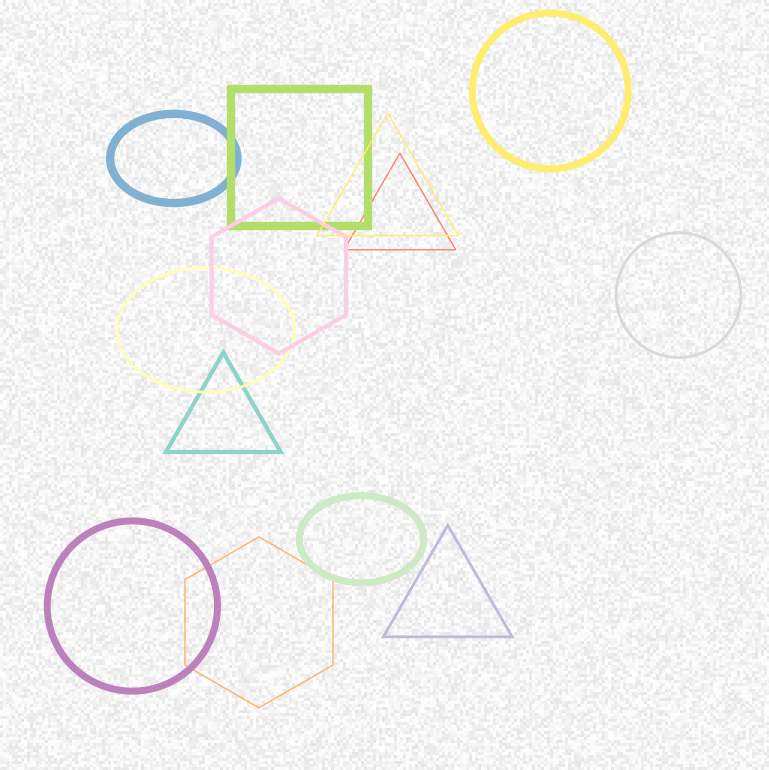[{"shape": "triangle", "thickness": 1.5, "radius": 0.43, "center": [0.29, 0.456]}, {"shape": "oval", "thickness": 1, "radius": 0.58, "center": [0.267, 0.572]}, {"shape": "triangle", "thickness": 1, "radius": 0.48, "center": [0.582, 0.221]}, {"shape": "triangle", "thickness": 0.5, "radius": 0.42, "center": [0.519, 0.717]}, {"shape": "oval", "thickness": 3, "radius": 0.41, "center": [0.226, 0.794]}, {"shape": "hexagon", "thickness": 0.5, "radius": 0.55, "center": [0.336, 0.192]}, {"shape": "square", "thickness": 3, "radius": 0.45, "center": [0.389, 0.795]}, {"shape": "hexagon", "thickness": 1.5, "radius": 0.5, "center": [0.362, 0.642]}, {"shape": "circle", "thickness": 1, "radius": 0.41, "center": [0.881, 0.617]}, {"shape": "circle", "thickness": 2.5, "radius": 0.55, "center": [0.172, 0.213]}, {"shape": "oval", "thickness": 2.5, "radius": 0.4, "center": [0.469, 0.3]}, {"shape": "circle", "thickness": 2.5, "radius": 0.51, "center": [0.715, 0.882]}, {"shape": "triangle", "thickness": 0.5, "radius": 0.53, "center": [0.503, 0.747]}]